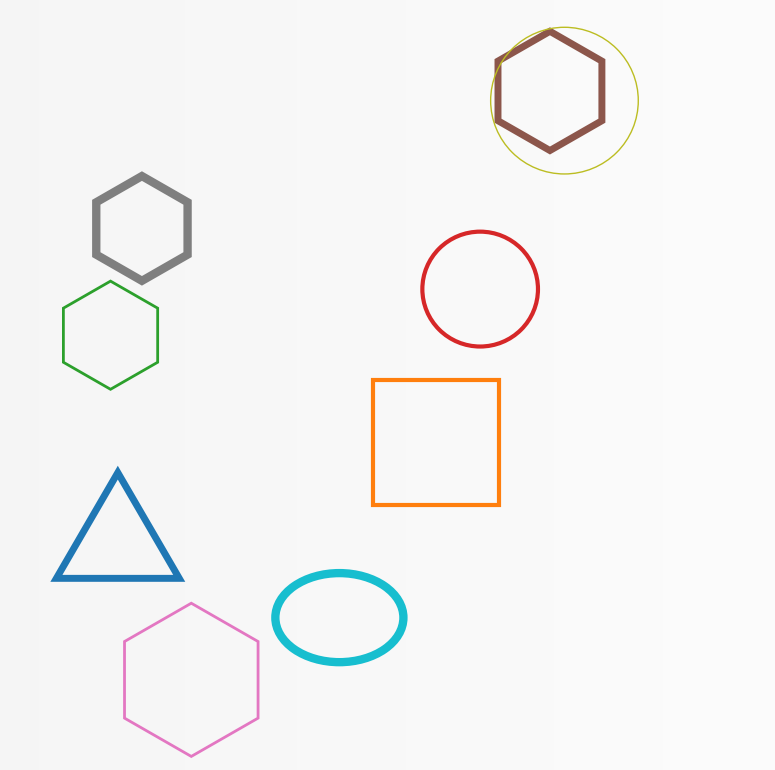[{"shape": "triangle", "thickness": 2.5, "radius": 0.46, "center": [0.152, 0.295]}, {"shape": "square", "thickness": 1.5, "radius": 0.41, "center": [0.562, 0.425]}, {"shape": "hexagon", "thickness": 1, "radius": 0.35, "center": [0.143, 0.565]}, {"shape": "circle", "thickness": 1.5, "radius": 0.37, "center": [0.62, 0.625]}, {"shape": "hexagon", "thickness": 2.5, "radius": 0.39, "center": [0.71, 0.882]}, {"shape": "hexagon", "thickness": 1, "radius": 0.5, "center": [0.247, 0.117]}, {"shape": "hexagon", "thickness": 3, "radius": 0.34, "center": [0.183, 0.703]}, {"shape": "circle", "thickness": 0.5, "radius": 0.48, "center": [0.728, 0.869]}, {"shape": "oval", "thickness": 3, "radius": 0.41, "center": [0.438, 0.198]}]